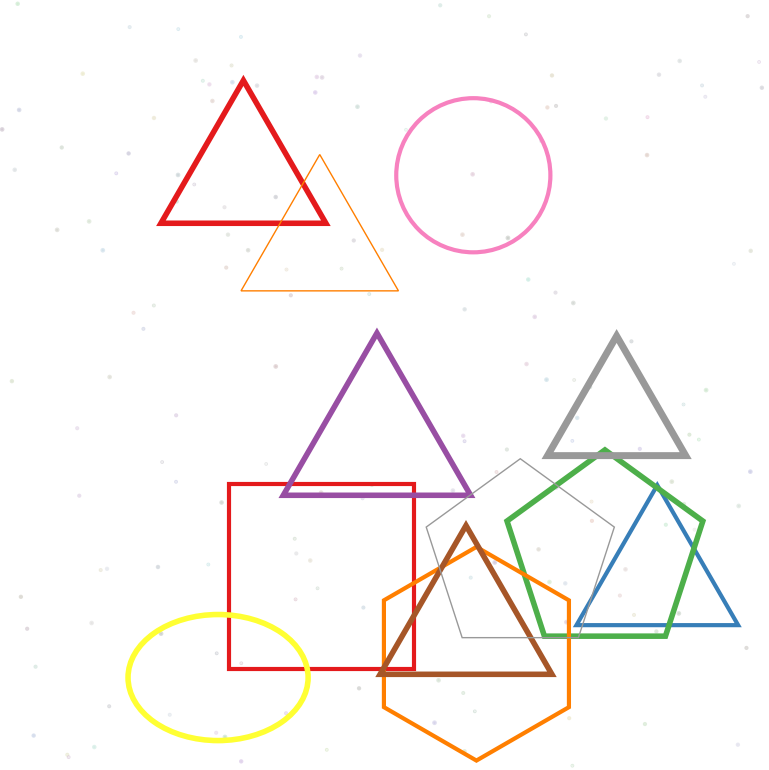[{"shape": "square", "thickness": 1.5, "radius": 0.6, "center": [0.417, 0.252]}, {"shape": "triangle", "thickness": 2, "radius": 0.62, "center": [0.316, 0.772]}, {"shape": "triangle", "thickness": 1.5, "radius": 0.61, "center": [0.854, 0.249]}, {"shape": "pentagon", "thickness": 2, "radius": 0.67, "center": [0.786, 0.282]}, {"shape": "triangle", "thickness": 2, "radius": 0.7, "center": [0.49, 0.427]}, {"shape": "triangle", "thickness": 0.5, "radius": 0.59, "center": [0.415, 0.681]}, {"shape": "hexagon", "thickness": 1.5, "radius": 0.69, "center": [0.619, 0.151]}, {"shape": "oval", "thickness": 2, "radius": 0.58, "center": [0.283, 0.12]}, {"shape": "triangle", "thickness": 2, "radius": 0.64, "center": [0.605, 0.189]}, {"shape": "circle", "thickness": 1.5, "radius": 0.5, "center": [0.615, 0.772]}, {"shape": "triangle", "thickness": 2.5, "radius": 0.52, "center": [0.801, 0.46]}, {"shape": "pentagon", "thickness": 0.5, "radius": 0.64, "center": [0.676, 0.276]}]